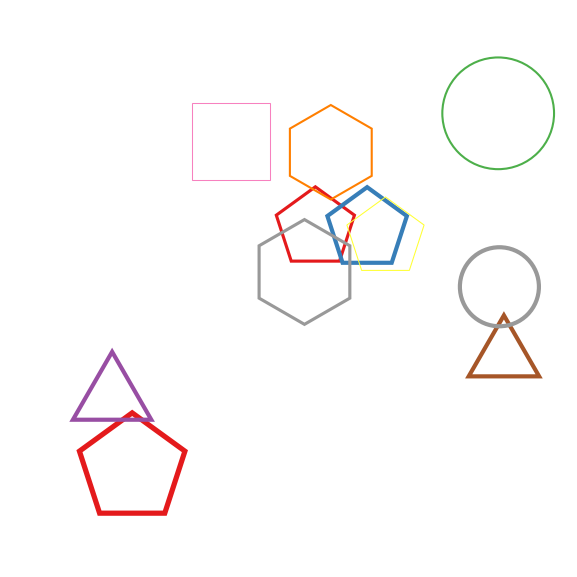[{"shape": "pentagon", "thickness": 1.5, "radius": 0.36, "center": [0.546, 0.605]}, {"shape": "pentagon", "thickness": 2.5, "radius": 0.48, "center": [0.229, 0.188]}, {"shape": "pentagon", "thickness": 2, "radius": 0.36, "center": [0.636, 0.603]}, {"shape": "circle", "thickness": 1, "radius": 0.48, "center": [0.863, 0.803]}, {"shape": "triangle", "thickness": 2, "radius": 0.39, "center": [0.194, 0.312]}, {"shape": "hexagon", "thickness": 1, "radius": 0.41, "center": [0.573, 0.735]}, {"shape": "pentagon", "thickness": 0.5, "radius": 0.35, "center": [0.668, 0.588]}, {"shape": "triangle", "thickness": 2, "radius": 0.35, "center": [0.873, 0.383]}, {"shape": "square", "thickness": 0.5, "radius": 0.33, "center": [0.4, 0.754]}, {"shape": "circle", "thickness": 2, "radius": 0.34, "center": [0.865, 0.503]}, {"shape": "hexagon", "thickness": 1.5, "radius": 0.45, "center": [0.527, 0.528]}]